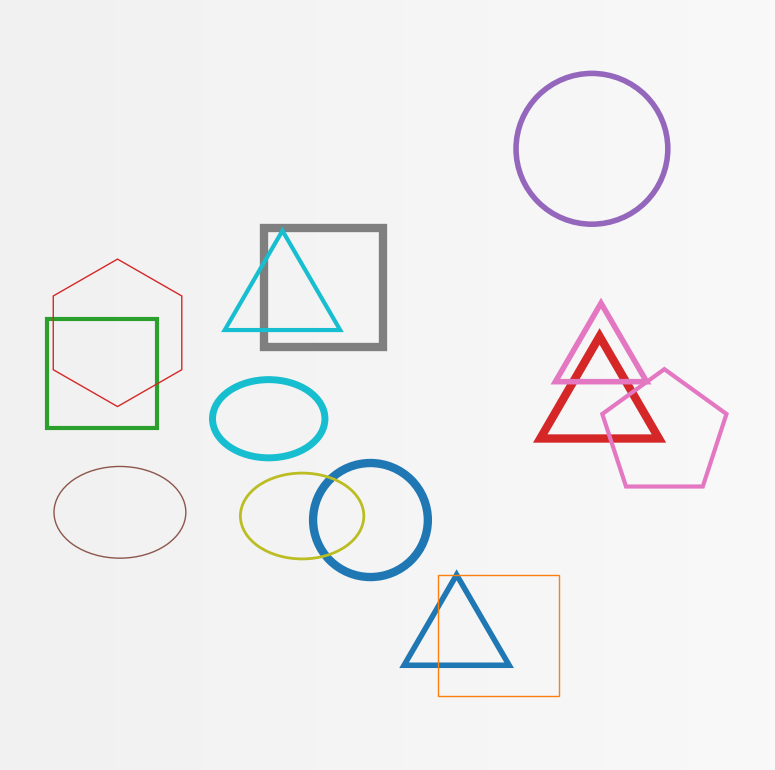[{"shape": "circle", "thickness": 3, "radius": 0.37, "center": [0.478, 0.325]}, {"shape": "triangle", "thickness": 2, "radius": 0.39, "center": [0.589, 0.175]}, {"shape": "square", "thickness": 0.5, "radius": 0.39, "center": [0.643, 0.175]}, {"shape": "square", "thickness": 1.5, "radius": 0.35, "center": [0.132, 0.514]}, {"shape": "hexagon", "thickness": 0.5, "radius": 0.48, "center": [0.152, 0.568]}, {"shape": "triangle", "thickness": 3, "radius": 0.44, "center": [0.774, 0.475]}, {"shape": "circle", "thickness": 2, "radius": 0.49, "center": [0.764, 0.807]}, {"shape": "oval", "thickness": 0.5, "radius": 0.43, "center": [0.155, 0.335]}, {"shape": "triangle", "thickness": 2, "radius": 0.34, "center": [0.776, 0.538]}, {"shape": "pentagon", "thickness": 1.5, "radius": 0.42, "center": [0.857, 0.436]}, {"shape": "square", "thickness": 3, "radius": 0.39, "center": [0.417, 0.627]}, {"shape": "oval", "thickness": 1, "radius": 0.4, "center": [0.39, 0.33]}, {"shape": "triangle", "thickness": 1.5, "radius": 0.43, "center": [0.364, 0.614]}, {"shape": "oval", "thickness": 2.5, "radius": 0.36, "center": [0.347, 0.456]}]